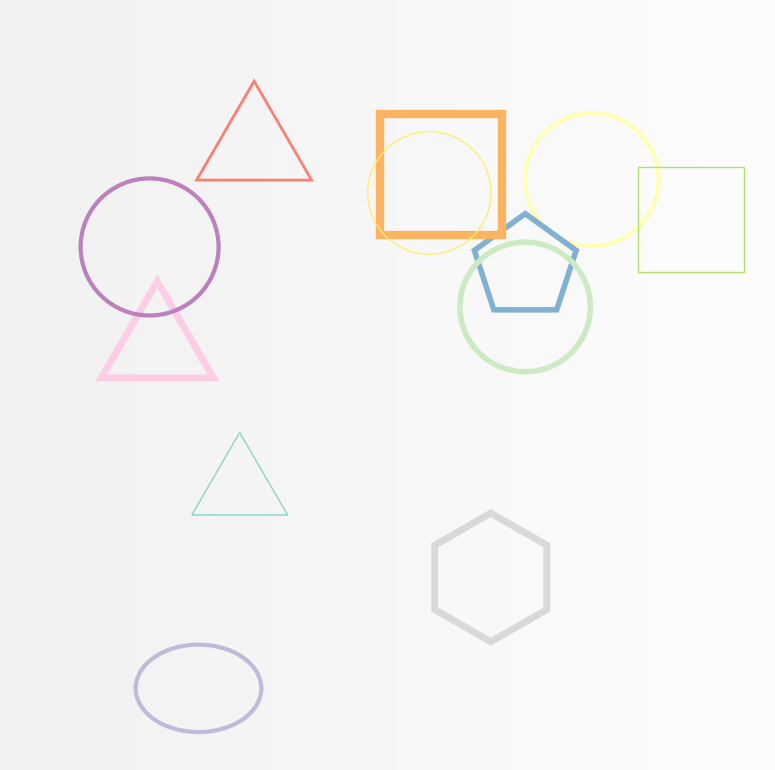[{"shape": "triangle", "thickness": 0.5, "radius": 0.36, "center": [0.309, 0.367]}, {"shape": "circle", "thickness": 1.5, "radius": 0.43, "center": [0.764, 0.767]}, {"shape": "oval", "thickness": 1.5, "radius": 0.41, "center": [0.256, 0.106]}, {"shape": "triangle", "thickness": 1, "radius": 0.43, "center": [0.328, 0.809]}, {"shape": "pentagon", "thickness": 2, "radius": 0.35, "center": [0.678, 0.653]}, {"shape": "square", "thickness": 3, "radius": 0.39, "center": [0.569, 0.773]}, {"shape": "square", "thickness": 0.5, "radius": 0.34, "center": [0.892, 0.715]}, {"shape": "triangle", "thickness": 2.5, "radius": 0.42, "center": [0.203, 0.551]}, {"shape": "hexagon", "thickness": 2.5, "radius": 0.42, "center": [0.633, 0.25]}, {"shape": "circle", "thickness": 1.5, "radius": 0.45, "center": [0.193, 0.679]}, {"shape": "circle", "thickness": 2, "radius": 0.42, "center": [0.678, 0.601]}, {"shape": "circle", "thickness": 0.5, "radius": 0.4, "center": [0.554, 0.749]}]